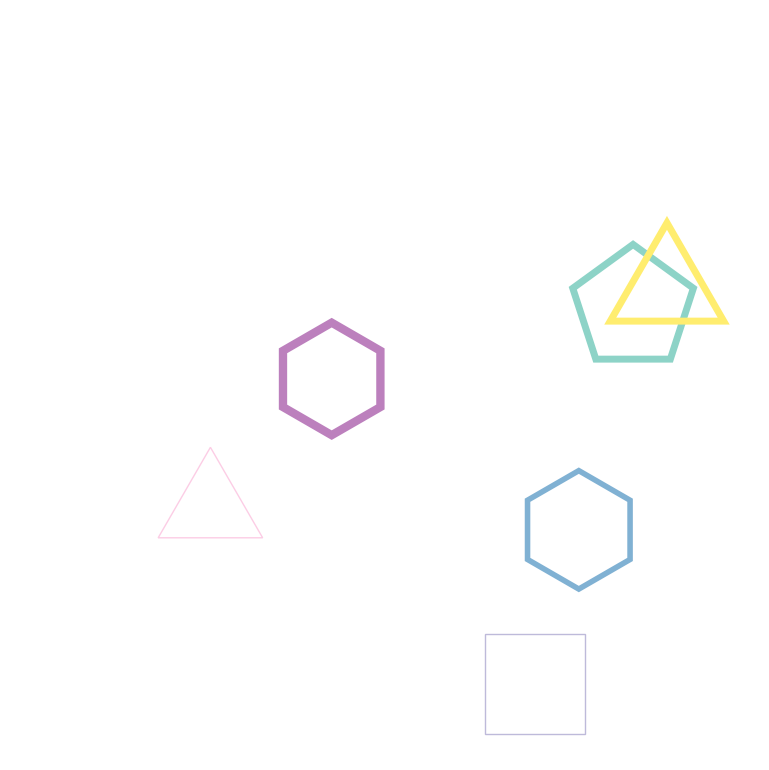[{"shape": "pentagon", "thickness": 2.5, "radius": 0.41, "center": [0.822, 0.6]}, {"shape": "square", "thickness": 0.5, "radius": 0.32, "center": [0.695, 0.112]}, {"shape": "hexagon", "thickness": 2, "radius": 0.38, "center": [0.752, 0.312]}, {"shape": "triangle", "thickness": 0.5, "radius": 0.39, "center": [0.273, 0.341]}, {"shape": "hexagon", "thickness": 3, "radius": 0.37, "center": [0.431, 0.508]}, {"shape": "triangle", "thickness": 2.5, "radius": 0.43, "center": [0.866, 0.625]}]